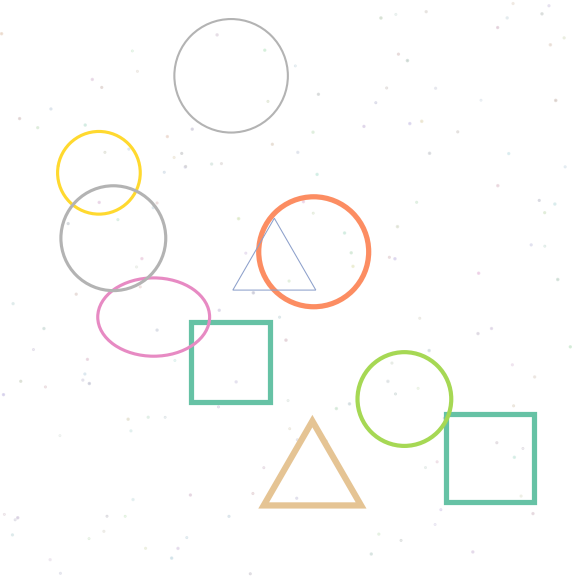[{"shape": "square", "thickness": 2.5, "radius": 0.35, "center": [0.399, 0.373]}, {"shape": "square", "thickness": 2.5, "radius": 0.38, "center": [0.848, 0.206]}, {"shape": "circle", "thickness": 2.5, "radius": 0.48, "center": [0.543, 0.563]}, {"shape": "triangle", "thickness": 0.5, "radius": 0.41, "center": [0.475, 0.538]}, {"shape": "oval", "thickness": 1.5, "radius": 0.48, "center": [0.266, 0.45]}, {"shape": "circle", "thickness": 2, "radius": 0.41, "center": [0.7, 0.308]}, {"shape": "circle", "thickness": 1.5, "radius": 0.36, "center": [0.171, 0.7]}, {"shape": "triangle", "thickness": 3, "radius": 0.49, "center": [0.541, 0.173]}, {"shape": "circle", "thickness": 1.5, "radius": 0.45, "center": [0.196, 0.587]}, {"shape": "circle", "thickness": 1, "radius": 0.49, "center": [0.4, 0.868]}]